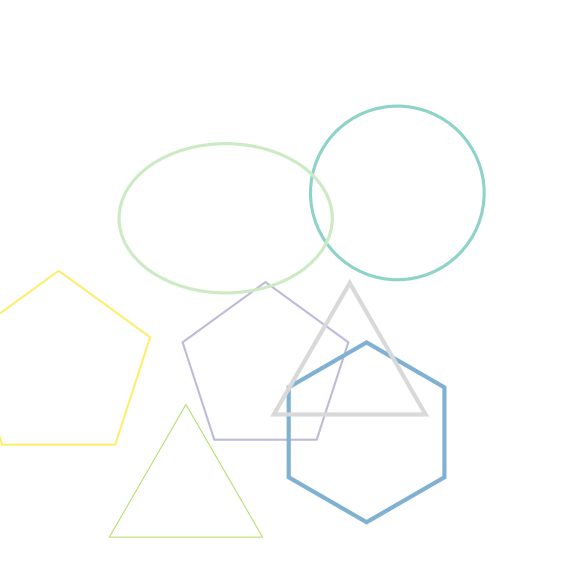[{"shape": "circle", "thickness": 1.5, "radius": 0.75, "center": [0.688, 0.665]}, {"shape": "pentagon", "thickness": 1, "radius": 0.75, "center": [0.46, 0.36]}, {"shape": "hexagon", "thickness": 2, "radius": 0.78, "center": [0.635, 0.251]}, {"shape": "triangle", "thickness": 0.5, "radius": 0.77, "center": [0.322, 0.146]}, {"shape": "triangle", "thickness": 2, "radius": 0.76, "center": [0.606, 0.357]}, {"shape": "oval", "thickness": 1.5, "radius": 0.92, "center": [0.391, 0.621]}, {"shape": "pentagon", "thickness": 1, "radius": 0.83, "center": [0.102, 0.364]}]